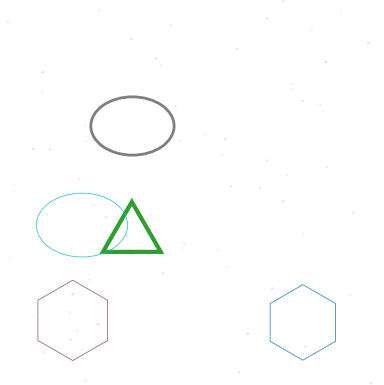[{"shape": "hexagon", "thickness": 0.5, "radius": 0.49, "center": [0.787, 0.163]}, {"shape": "triangle", "thickness": 3, "radius": 0.43, "center": [0.342, 0.389]}, {"shape": "hexagon", "thickness": 0.5, "radius": 0.52, "center": [0.189, 0.168]}, {"shape": "oval", "thickness": 2, "radius": 0.54, "center": [0.344, 0.673]}, {"shape": "oval", "thickness": 0.5, "radius": 0.59, "center": [0.213, 0.415]}]